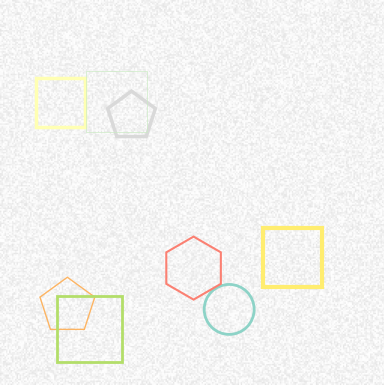[{"shape": "circle", "thickness": 2, "radius": 0.32, "center": [0.595, 0.196]}, {"shape": "square", "thickness": 2.5, "radius": 0.32, "center": [0.157, 0.735]}, {"shape": "hexagon", "thickness": 1.5, "radius": 0.41, "center": [0.503, 0.304]}, {"shape": "pentagon", "thickness": 1, "radius": 0.37, "center": [0.175, 0.205]}, {"shape": "square", "thickness": 2, "radius": 0.43, "center": [0.232, 0.145]}, {"shape": "pentagon", "thickness": 2.5, "radius": 0.33, "center": [0.342, 0.698]}, {"shape": "square", "thickness": 0.5, "radius": 0.4, "center": [0.304, 0.736]}, {"shape": "square", "thickness": 3, "radius": 0.38, "center": [0.759, 0.331]}]